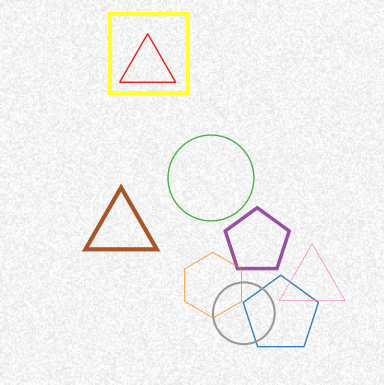[{"shape": "triangle", "thickness": 1, "radius": 0.42, "center": [0.384, 0.828]}, {"shape": "pentagon", "thickness": 1, "radius": 0.51, "center": [0.729, 0.183]}, {"shape": "circle", "thickness": 1, "radius": 0.56, "center": [0.548, 0.538]}, {"shape": "pentagon", "thickness": 2.5, "radius": 0.44, "center": [0.668, 0.373]}, {"shape": "hexagon", "thickness": 0.5, "radius": 0.42, "center": [0.553, 0.259]}, {"shape": "square", "thickness": 3, "radius": 0.51, "center": [0.387, 0.861]}, {"shape": "triangle", "thickness": 3, "radius": 0.53, "center": [0.315, 0.406]}, {"shape": "triangle", "thickness": 0.5, "radius": 0.49, "center": [0.811, 0.268]}, {"shape": "circle", "thickness": 1.5, "radius": 0.4, "center": [0.633, 0.186]}]